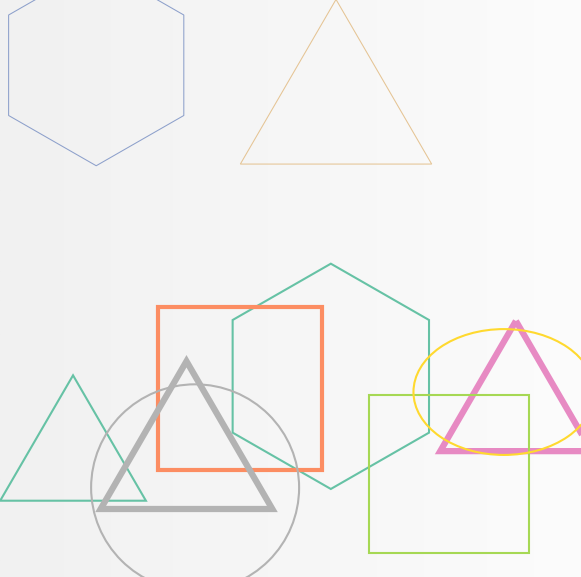[{"shape": "triangle", "thickness": 1, "radius": 0.72, "center": [0.126, 0.204]}, {"shape": "hexagon", "thickness": 1, "radius": 0.98, "center": [0.569, 0.347]}, {"shape": "square", "thickness": 2, "radius": 0.71, "center": [0.413, 0.326]}, {"shape": "hexagon", "thickness": 0.5, "radius": 0.87, "center": [0.166, 0.886]}, {"shape": "triangle", "thickness": 3, "radius": 0.75, "center": [0.888, 0.293]}, {"shape": "square", "thickness": 1, "radius": 0.69, "center": [0.773, 0.178]}, {"shape": "oval", "thickness": 1, "radius": 0.78, "center": [0.867, 0.32]}, {"shape": "triangle", "thickness": 0.5, "radius": 0.95, "center": [0.578, 0.81]}, {"shape": "triangle", "thickness": 3, "radius": 0.85, "center": [0.321, 0.203]}, {"shape": "circle", "thickness": 1, "radius": 0.89, "center": [0.336, 0.155]}]